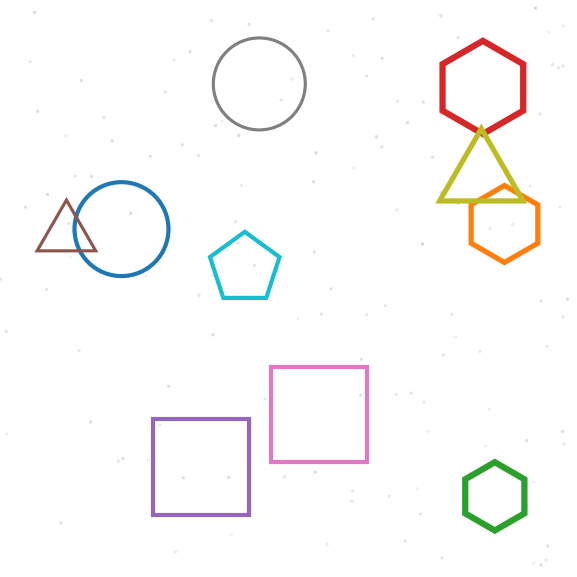[{"shape": "circle", "thickness": 2, "radius": 0.41, "center": [0.21, 0.602]}, {"shape": "hexagon", "thickness": 2.5, "radius": 0.33, "center": [0.874, 0.611]}, {"shape": "hexagon", "thickness": 3, "radius": 0.3, "center": [0.857, 0.14]}, {"shape": "hexagon", "thickness": 3, "radius": 0.4, "center": [0.836, 0.848]}, {"shape": "square", "thickness": 2, "radius": 0.41, "center": [0.348, 0.191]}, {"shape": "triangle", "thickness": 1.5, "radius": 0.29, "center": [0.115, 0.594]}, {"shape": "square", "thickness": 2, "radius": 0.41, "center": [0.552, 0.281]}, {"shape": "circle", "thickness": 1.5, "radius": 0.4, "center": [0.449, 0.854]}, {"shape": "triangle", "thickness": 2.5, "radius": 0.42, "center": [0.834, 0.693]}, {"shape": "pentagon", "thickness": 2, "radius": 0.32, "center": [0.424, 0.534]}]